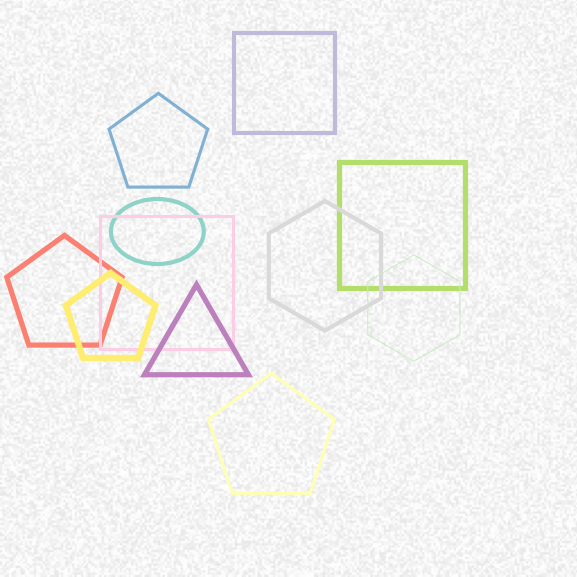[{"shape": "oval", "thickness": 2, "radius": 0.4, "center": [0.272, 0.598]}, {"shape": "pentagon", "thickness": 1.5, "radius": 0.57, "center": [0.47, 0.238]}, {"shape": "square", "thickness": 2, "radius": 0.44, "center": [0.493, 0.855]}, {"shape": "pentagon", "thickness": 2.5, "radius": 0.52, "center": [0.112, 0.487]}, {"shape": "pentagon", "thickness": 1.5, "radius": 0.45, "center": [0.274, 0.748]}, {"shape": "square", "thickness": 2.5, "radius": 0.54, "center": [0.696, 0.61]}, {"shape": "square", "thickness": 1.5, "radius": 0.58, "center": [0.289, 0.51]}, {"shape": "hexagon", "thickness": 2, "radius": 0.56, "center": [0.563, 0.539]}, {"shape": "triangle", "thickness": 2.5, "radius": 0.52, "center": [0.34, 0.402]}, {"shape": "hexagon", "thickness": 0.5, "radius": 0.46, "center": [0.717, 0.466]}, {"shape": "pentagon", "thickness": 3, "radius": 0.41, "center": [0.192, 0.445]}]